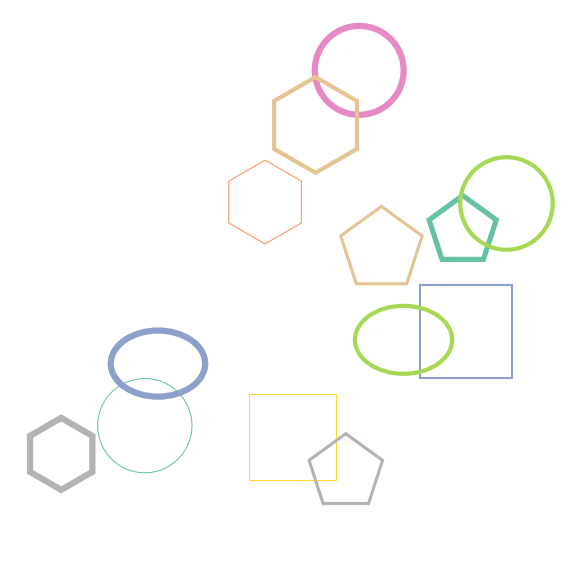[{"shape": "circle", "thickness": 0.5, "radius": 0.41, "center": [0.251, 0.262]}, {"shape": "pentagon", "thickness": 2.5, "radius": 0.31, "center": [0.801, 0.599]}, {"shape": "hexagon", "thickness": 0.5, "radius": 0.36, "center": [0.459, 0.649]}, {"shape": "oval", "thickness": 3, "radius": 0.41, "center": [0.274, 0.37]}, {"shape": "square", "thickness": 1, "radius": 0.4, "center": [0.806, 0.425]}, {"shape": "circle", "thickness": 3, "radius": 0.38, "center": [0.622, 0.877]}, {"shape": "circle", "thickness": 2, "radius": 0.4, "center": [0.877, 0.647]}, {"shape": "oval", "thickness": 2, "radius": 0.42, "center": [0.699, 0.411]}, {"shape": "square", "thickness": 0.5, "radius": 0.37, "center": [0.506, 0.242]}, {"shape": "pentagon", "thickness": 1.5, "radius": 0.37, "center": [0.661, 0.568]}, {"shape": "hexagon", "thickness": 2, "radius": 0.41, "center": [0.546, 0.783]}, {"shape": "pentagon", "thickness": 1.5, "radius": 0.33, "center": [0.599, 0.181]}, {"shape": "hexagon", "thickness": 3, "radius": 0.31, "center": [0.106, 0.213]}]